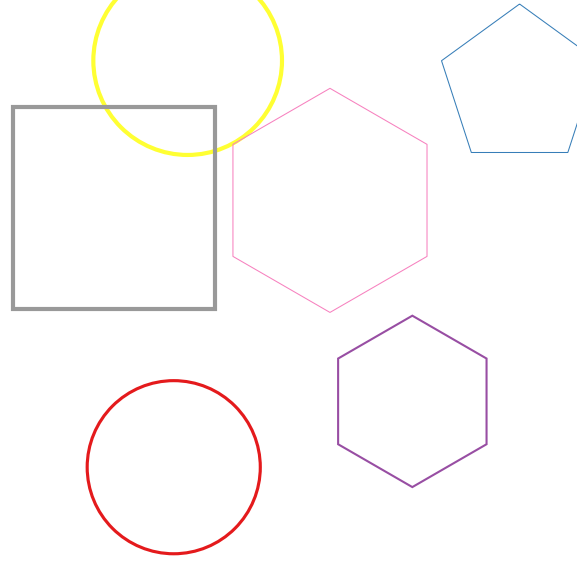[{"shape": "circle", "thickness": 1.5, "radius": 0.75, "center": [0.301, 0.19]}, {"shape": "pentagon", "thickness": 0.5, "radius": 0.71, "center": [0.9, 0.85]}, {"shape": "hexagon", "thickness": 1, "radius": 0.74, "center": [0.714, 0.304]}, {"shape": "circle", "thickness": 2, "radius": 0.82, "center": [0.325, 0.894]}, {"shape": "hexagon", "thickness": 0.5, "radius": 0.97, "center": [0.571, 0.652]}, {"shape": "square", "thickness": 2, "radius": 0.87, "center": [0.198, 0.639]}]